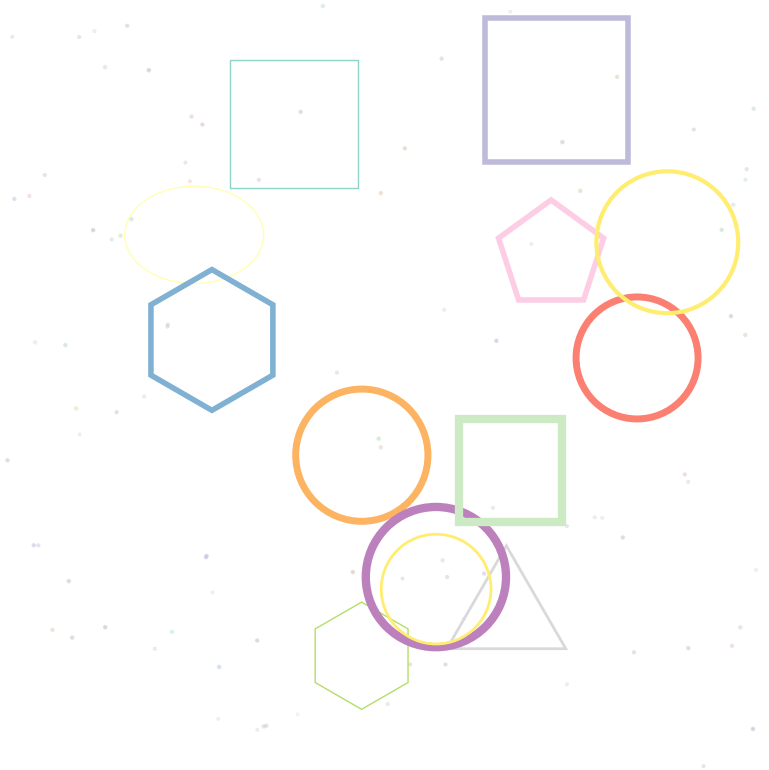[{"shape": "square", "thickness": 0.5, "radius": 0.41, "center": [0.382, 0.839]}, {"shape": "oval", "thickness": 0.5, "radius": 0.45, "center": [0.252, 0.695]}, {"shape": "square", "thickness": 2, "radius": 0.47, "center": [0.723, 0.884]}, {"shape": "circle", "thickness": 2.5, "radius": 0.4, "center": [0.827, 0.535]}, {"shape": "hexagon", "thickness": 2, "radius": 0.46, "center": [0.275, 0.558]}, {"shape": "circle", "thickness": 2.5, "radius": 0.43, "center": [0.47, 0.409]}, {"shape": "hexagon", "thickness": 0.5, "radius": 0.35, "center": [0.47, 0.148]}, {"shape": "pentagon", "thickness": 2, "radius": 0.36, "center": [0.716, 0.669]}, {"shape": "triangle", "thickness": 1, "radius": 0.45, "center": [0.658, 0.202]}, {"shape": "circle", "thickness": 3, "radius": 0.46, "center": [0.566, 0.251]}, {"shape": "square", "thickness": 3, "radius": 0.33, "center": [0.663, 0.39]}, {"shape": "circle", "thickness": 1, "radius": 0.36, "center": [0.566, 0.235]}, {"shape": "circle", "thickness": 1.5, "radius": 0.46, "center": [0.867, 0.685]}]